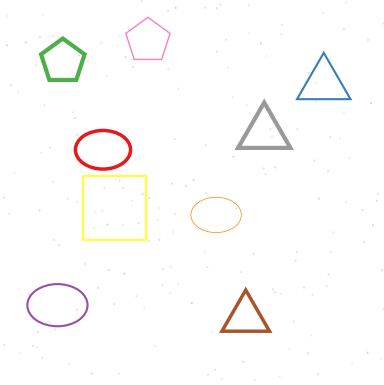[{"shape": "oval", "thickness": 2.5, "radius": 0.36, "center": [0.268, 0.611]}, {"shape": "triangle", "thickness": 1.5, "radius": 0.4, "center": [0.841, 0.783]}, {"shape": "pentagon", "thickness": 3, "radius": 0.3, "center": [0.163, 0.84]}, {"shape": "oval", "thickness": 1.5, "radius": 0.39, "center": [0.149, 0.207]}, {"shape": "oval", "thickness": 0.5, "radius": 0.33, "center": [0.561, 0.442]}, {"shape": "square", "thickness": 1.5, "radius": 0.41, "center": [0.298, 0.46]}, {"shape": "triangle", "thickness": 2.5, "radius": 0.36, "center": [0.638, 0.175]}, {"shape": "pentagon", "thickness": 1, "radius": 0.3, "center": [0.384, 0.895]}, {"shape": "triangle", "thickness": 3, "radius": 0.39, "center": [0.686, 0.655]}]